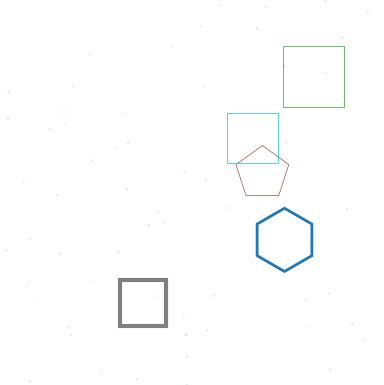[{"shape": "hexagon", "thickness": 2, "radius": 0.41, "center": [0.739, 0.377]}, {"shape": "square", "thickness": 0.5, "radius": 0.4, "center": [0.815, 0.801]}, {"shape": "pentagon", "thickness": 0.5, "radius": 0.36, "center": [0.682, 0.55]}, {"shape": "square", "thickness": 3, "radius": 0.3, "center": [0.372, 0.213]}, {"shape": "square", "thickness": 0.5, "radius": 0.33, "center": [0.656, 0.642]}]